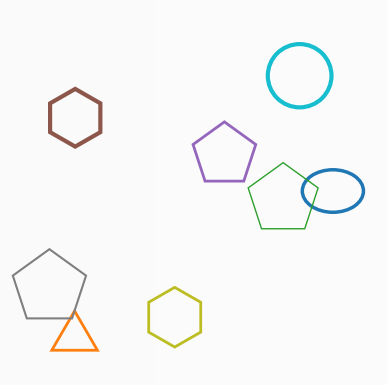[{"shape": "oval", "thickness": 2.5, "radius": 0.39, "center": [0.859, 0.504]}, {"shape": "triangle", "thickness": 2, "radius": 0.34, "center": [0.193, 0.124]}, {"shape": "pentagon", "thickness": 1, "radius": 0.47, "center": [0.731, 0.483]}, {"shape": "pentagon", "thickness": 2, "radius": 0.43, "center": [0.579, 0.598]}, {"shape": "hexagon", "thickness": 3, "radius": 0.37, "center": [0.194, 0.694]}, {"shape": "pentagon", "thickness": 1.5, "radius": 0.5, "center": [0.128, 0.253]}, {"shape": "hexagon", "thickness": 2, "radius": 0.39, "center": [0.451, 0.176]}, {"shape": "circle", "thickness": 3, "radius": 0.41, "center": [0.773, 0.803]}]